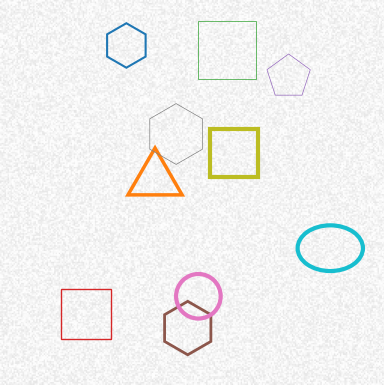[{"shape": "hexagon", "thickness": 1.5, "radius": 0.29, "center": [0.328, 0.882]}, {"shape": "triangle", "thickness": 2.5, "radius": 0.41, "center": [0.403, 0.534]}, {"shape": "square", "thickness": 0.5, "radius": 0.38, "center": [0.59, 0.871]}, {"shape": "square", "thickness": 1, "radius": 0.33, "center": [0.223, 0.184]}, {"shape": "pentagon", "thickness": 0.5, "radius": 0.3, "center": [0.75, 0.801]}, {"shape": "hexagon", "thickness": 2, "radius": 0.35, "center": [0.488, 0.148]}, {"shape": "circle", "thickness": 3, "radius": 0.29, "center": [0.515, 0.23]}, {"shape": "hexagon", "thickness": 0.5, "radius": 0.4, "center": [0.457, 0.652]}, {"shape": "square", "thickness": 3, "radius": 0.31, "center": [0.608, 0.604]}, {"shape": "oval", "thickness": 3, "radius": 0.42, "center": [0.858, 0.355]}]